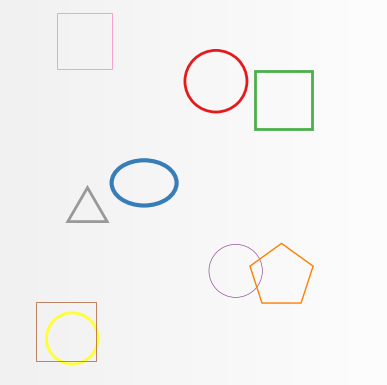[{"shape": "circle", "thickness": 2, "radius": 0.4, "center": [0.557, 0.789]}, {"shape": "oval", "thickness": 3, "radius": 0.42, "center": [0.372, 0.525]}, {"shape": "square", "thickness": 2, "radius": 0.37, "center": [0.732, 0.74]}, {"shape": "circle", "thickness": 0.5, "radius": 0.34, "center": [0.608, 0.296]}, {"shape": "pentagon", "thickness": 1, "radius": 0.43, "center": [0.727, 0.282]}, {"shape": "circle", "thickness": 2, "radius": 0.33, "center": [0.186, 0.121]}, {"shape": "square", "thickness": 0.5, "radius": 0.38, "center": [0.17, 0.138]}, {"shape": "square", "thickness": 0.5, "radius": 0.36, "center": [0.218, 0.893]}, {"shape": "triangle", "thickness": 2, "radius": 0.29, "center": [0.226, 0.454]}]